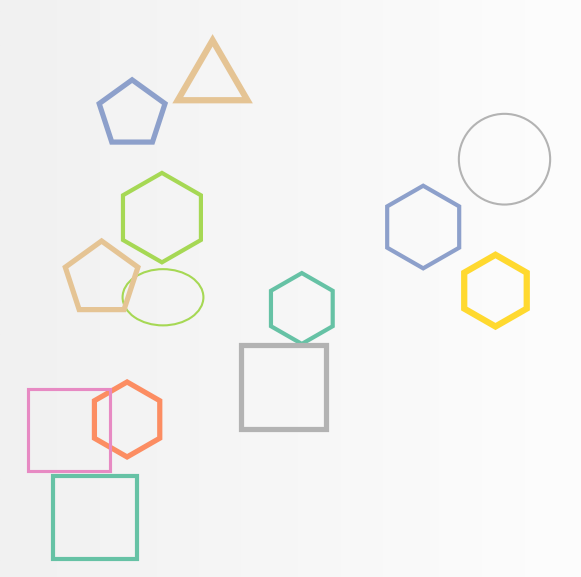[{"shape": "square", "thickness": 2, "radius": 0.36, "center": [0.163, 0.103]}, {"shape": "hexagon", "thickness": 2, "radius": 0.31, "center": [0.519, 0.465]}, {"shape": "hexagon", "thickness": 2.5, "radius": 0.32, "center": [0.219, 0.273]}, {"shape": "hexagon", "thickness": 2, "radius": 0.36, "center": [0.728, 0.606]}, {"shape": "pentagon", "thickness": 2.5, "radius": 0.3, "center": [0.227, 0.801]}, {"shape": "square", "thickness": 1.5, "radius": 0.35, "center": [0.118, 0.255]}, {"shape": "oval", "thickness": 1, "radius": 0.35, "center": [0.28, 0.484]}, {"shape": "hexagon", "thickness": 2, "radius": 0.39, "center": [0.279, 0.622]}, {"shape": "hexagon", "thickness": 3, "radius": 0.31, "center": [0.852, 0.496]}, {"shape": "pentagon", "thickness": 2.5, "radius": 0.33, "center": [0.175, 0.516]}, {"shape": "triangle", "thickness": 3, "radius": 0.35, "center": [0.366, 0.86]}, {"shape": "circle", "thickness": 1, "radius": 0.39, "center": [0.868, 0.723]}, {"shape": "square", "thickness": 2.5, "radius": 0.36, "center": [0.488, 0.328]}]